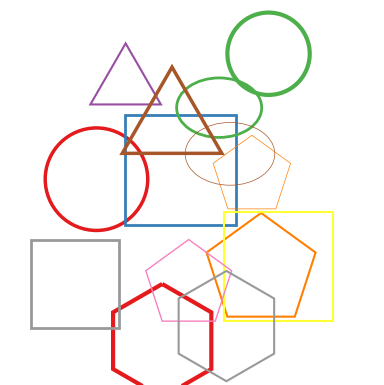[{"shape": "hexagon", "thickness": 3, "radius": 0.74, "center": [0.421, 0.115]}, {"shape": "circle", "thickness": 2.5, "radius": 0.67, "center": [0.251, 0.535]}, {"shape": "square", "thickness": 2, "radius": 0.71, "center": [0.469, 0.559]}, {"shape": "oval", "thickness": 2, "radius": 0.55, "center": [0.569, 0.72]}, {"shape": "circle", "thickness": 3, "radius": 0.53, "center": [0.698, 0.86]}, {"shape": "triangle", "thickness": 1.5, "radius": 0.53, "center": [0.326, 0.782]}, {"shape": "pentagon", "thickness": 0.5, "radius": 0.53, "center": [0.654, 0.543]}, {"shape": "pentagon", "thickness": 1.5, "radius": 0.74, "center": [0.678, 0.298]}, {"shape": "square", "thickness": 1.5, "radius": 0.71, "center": [0.723, 0.308]}, {"shape": "oval", "thickness": 0.5, "radius": 0.58, "center": [0.597, 0.6]}, {"shape": "triangle", "thickness": 2.5, "radius": 0.75, "center": [0.447, 0.676]}, {"shape": "pentagon", "thickness": 1, "radius": 0.59, "center": [0.49, 0.261]}, {"shape": "hexagon", "thickness": 1.5, "radius": 0.72, "center": [0.588, 0.153]}, {"shape": "square", "thickness": 2, "radius": 0.57, "center": [0.195, 0.262]}]